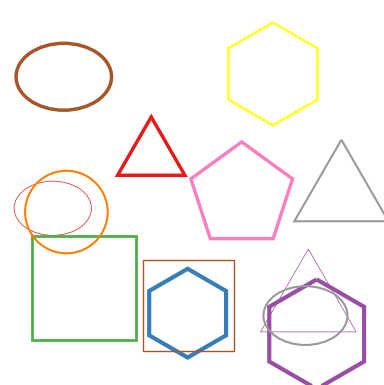[{"shape": "triangle", "thickness": 2.5, "radius": 0.5, "center": [0.393, 0.595]}, {"shape": "oval", "thickness": 0.5, "radius": 0.5, "center": [0.137, 0.459]}, {"shape": "hexagon", "thickness": 3, "radius": 0.58, "center": [0.487, 0.187]}, {"shape": "square", "thickness": 2, "radius": 0.67, "center": [0.218, 0.252]}, {"shape": "hexagon", "thickness": 3, "radius": 0.71, "center": [0.823, 0.132]}, {"shape": "triangle", "thickness": 0.5, "radius": 0.72, "center": [0.801, 0.21]}, {"shape": "circle", "thickness": 1.5, "radius": 0.54, "center": [0.172, 0.449]}, {"shape": "hexagon", "thickness": 2, "radius": 0.67, "center": [0.709, 0.808]}, {"shape": "square", "thickness": 1, "radius": 0.59, "center": [0.49, 0.206]}, {"shape": "oval", "thickness": 2.5, "radius": 0.62, "center": [0.166, 0.801]}, {"shape": "pentagon", "thickness": 2.5, "radius": 0.69, "center": [0.628, 0.493]}, {"shape": "triangle", "thickness": 1.5, "radius": 0.71, "center": [0.887, 0.496]}, {"shape": "oval", "thickness": 1.5, "radius": 0.55, "center": [0.793, 0.18]}]